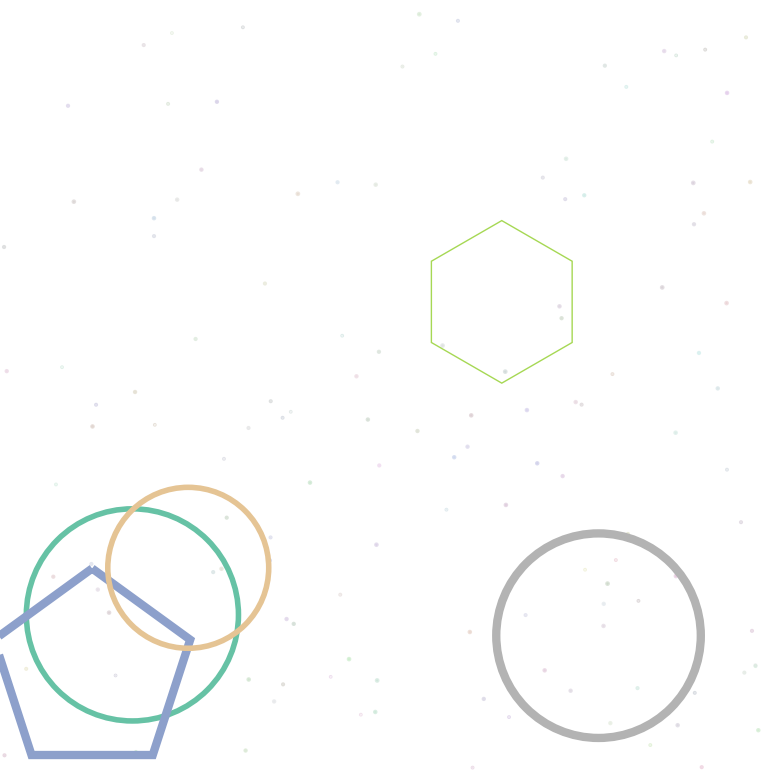[{"shape": "circle", "thickness": 2, "radius": 0.69, "center": [0.172, 0.201]}, {"shape": "pentagon", "thickness": 3, "radius": 0.67, "center": [0.12, 0.128]}, {"shape": "hexagon", "thickness": 0.5, "radius": 0.53, "center": [0.652, 0.608]}, {"shape": "circle", "thickness": 2, "radius": 0.52, "center": [0.244, 0.263]}, {"shape": "circle", "thickness": 3, "radius": 0.66, "center": [0.777, 0.174]}]